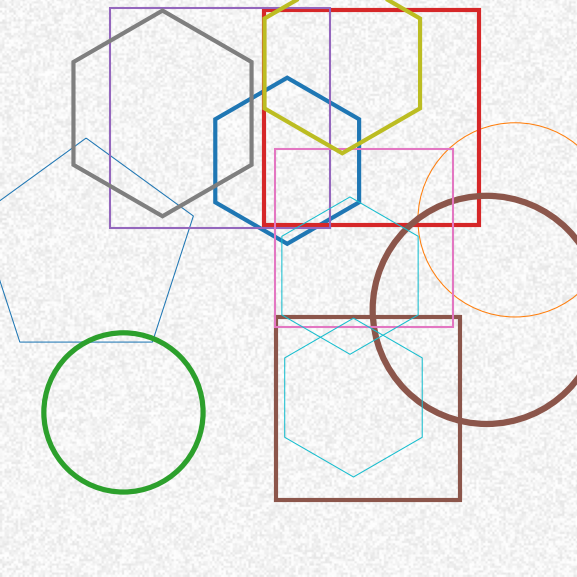[{"shape": "pentagon", "thickness": 0.5, "radius": 0.98, "center": [0.149, 0.565]}, {"shape": "hexagon", "thickness": 2, "radius": 0.72, "center": [0.497, 0.721]}, {"shape": "circle", "thickness": 0.5, "radius": 0.84, "center": [0.892, 0.618]}, {"shape": "circle", "thickness": 2.5, "radius": 0.69, "center": [0.214, 0.285]}, {"shape": "square", "thickness": 2, "radius": 0.93, "center": [0.643, 0.795]}, {"shape": "square", "thickness": 1, "radius": 0.95, "center": [0.381, 0.795]}, {"shape": "circle", "thickness": 3, "radius": 0.99, "center": [0.843, 0.463]}, {"shape": "square", "thickness": 2, "radius": 0.79, "center": [0.637, 0.292]}, {"shape": "square", "thickness": 1, "radius": 0.77, "center": [0.631, 0.587]}, {"shape": "hexagon", "thickness": 2, "radius": 0.89, "center": [0.281, 0.803]}, {"shape": "hexagon", "thickness": 2, "radius": 0.78, "center": [0.593, 0.889]}, {"shape": "hexagon", "thickness": 0.5, "radius": 0.68, "center": [0.606, 0.522]}, {"shape": "hexagon", "thickness": 0.5, "radius": 0.69, "center": [0.612, 0.311]}]